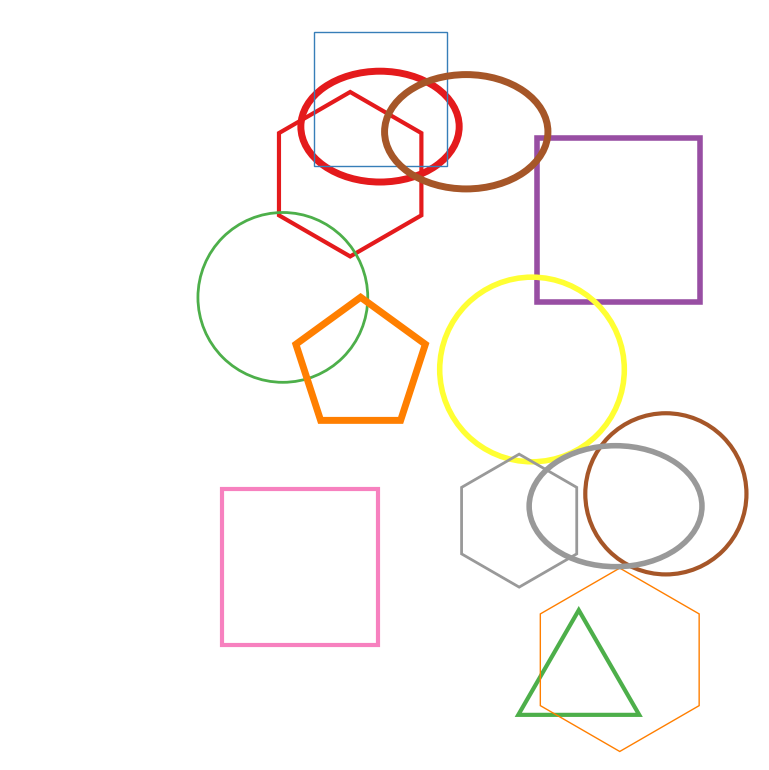[{"shape": "hexagon", "thickness": 1.5, "radius": 0.53, "center": [0.455, 0.774]}, {"shape": "oval", "thickness": 2.5, "radius": 0.51, "center": [0.494, 0.836]}, {"shape": "square", "thickness": 0.5, "radius": 0.43, "center": [0.494, 0.871]}, {"shape": "triangle", "thickness": 1.5, "radius": 0.45, "center": [0.752, 0.117]}, {"shape": "circle", "thickness": 1, "radius": 0.55, "center": [0.367, 0.614]}, {"shape": "square", "thickness": 2, "radius": 0.53, "center": [0.804, 0.714]}, {"shape": "hexagon", "thickness": 0.5, "radius": 0.6, "center": [0.805, 0.143]}, {"shape": "pentagon", "thickness": 2.5, "radius": 0.44, "center": [0.468, 0.526]}, {"shape": "circle", "thickness": 2, "radius": 0.6, "center": [0.691, 0.52]}, {"shape": "oval", "thickness": 2.5, "radius": 0.53, "center": [0.606, 0.829]}, {"shape": "circle", "thickness": 1.5, "radius": 0.52, "center": [0.865, 0.359]}, {"shape": "square", "thickness": 1.5, "radius": 0.51, "center": [0.39, 0.264]}, {"shape": "oval", "thickness": 2, "radius": 0.56, "center": [0.799, 0.343]}, {"shape": "hexagon", "thickness": 1, "radius": 0.43, "center": [0.674, 0.324]}]